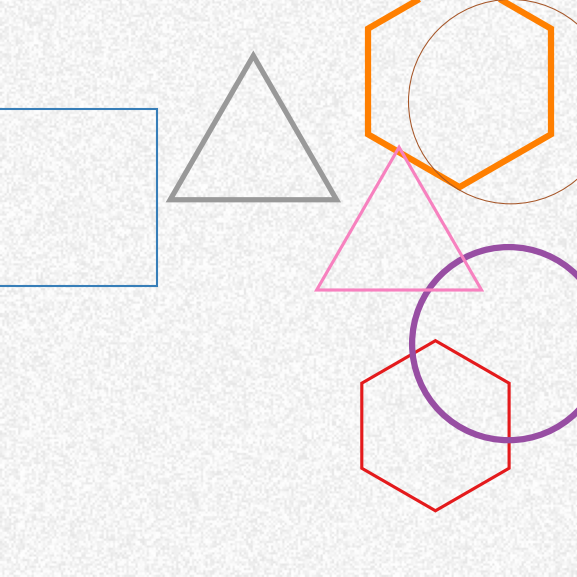[{"shape": "hexagon", "thickness": 1.5, "radius": 0.74, "center": [0.754, 0.262]}, {"shape": "square", "thickness": 1, "radius": 0.77, "center": [0.119, 0.657]}, {"shape": "circle", "thickness": 3, "radius": 0.84, "center": [0.881, 0.404]}, {"shape": "hexagon", "thickness": 3, "radius": 0.91, "center": [0.796, 0.858]}, {"shape": "circle", "thickness": 0.5, "radius": 0.88, "center": [0.884, 0.823]}, {"shape": "triangle", "thickness": 1.5, "radius": 0.82, "center": [0.691, 0.579]}, {"shape": "triangle", "thickness": 2.5, "radius": 0.83, "center": [0.439, 0.736]}]